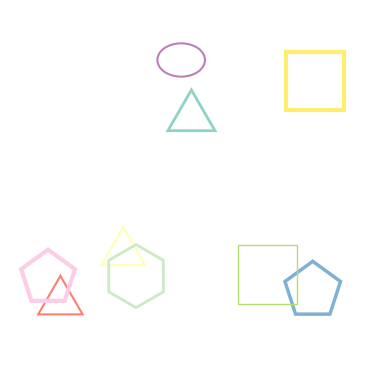[{"shape": "triangle", "thickness": 2, "radius": 0.35, "center": [0.497, 0.696]}, {"shape": "triangle", "thickness": 1.5, "radius": 0.33, "center": [0.32, 0.344]}, {"shape": "triangle", "thickness": 1.5, "radius": 0.33, "center": [0.157, 0.217]}, {"shape": "pentagon", "thickness": 2.5, "radius": 0.38, "center": [0.812, 0.245]}, {"shape": "square", "thickness": 1, "radius": 0.38, "center": [0.694, 0.288]}, {"shape": "pentagon", "thickness": 3, "radius": 0.37, "center": [0.125, 0.278]}, {"shape": "oval", "thickness": 1.5, "radius": 0.31, "center": [0.471, 0.844]}, {"shape": "hexagon", "thickness": 2, "radius": 0.41, "center": [0.353, 0.283]}, {"shape": "square", "thickness": 3, "radius": 0.38, "center": [0.819, 0.79]}]